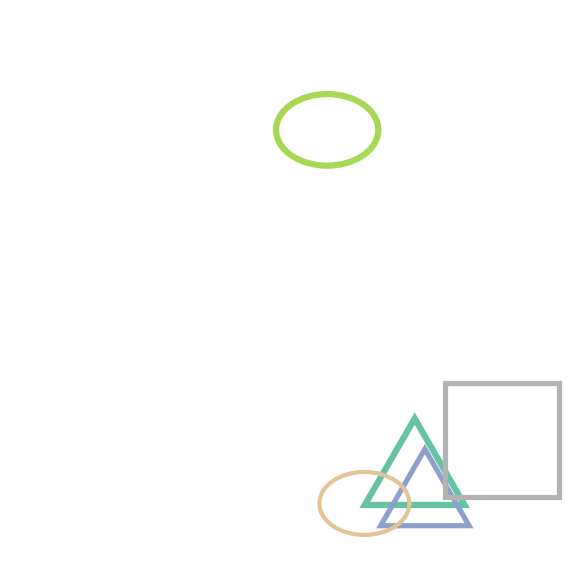[{"shape": "triangle", "thickness": 3, "radius": 0.5, "center": [0.718, 0.175]}, {"shape": "triangle", "thickness": 2.5, "radius": 0.44, "center": [0.736, 0.133]}, {"shape": "oval", "thickness": 3, "radius": 0.44, "center": [0.567, 0.774]}, {"shape": "oval", "thickness": 2, "radius": 0.39, "center": [0.631, 0.127]}, {"shape": "square", "thickness": 2.5, "radius": 0.49, "center": [0.869, 0.237]}]